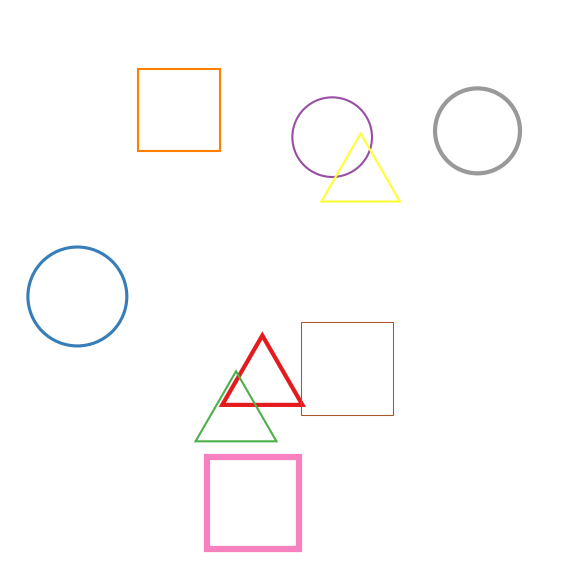[{"shape": "triangle", "thickness": 2, "radius": 0.4, "center": [0.454, 0.338]}, {"shape": "circle", "thickness": 1.5, "radius": 0.43, "center": [0.134, 0.486]}, {"shape": "triangle", "thickness": 1, "radius": 0.4, "center": [0.409, 0.275]}, {"shape": "circle", "thickness": 1, "radius": 0.34, "center": [0.575, 0.762]}, {"shape": "square", "thickness": 1, "radius": 0.35, "center": [0.31, 0.809]}, {"shape": "triangle", "thickness": 1, "radius": 0.39, "center": [0.625, 0.689]}, {"shape": "square", "thickness": 0.5, "radius": 0.4, "center": [0.601, 0.361]}, {"shape": "square", "thickness": 3, "radius": 0.4, "center": [0.438, 0.129]}, {"shape": "circle", "thickness": 2, "radius": 0.37, "center": [0.827, 0.773]}]